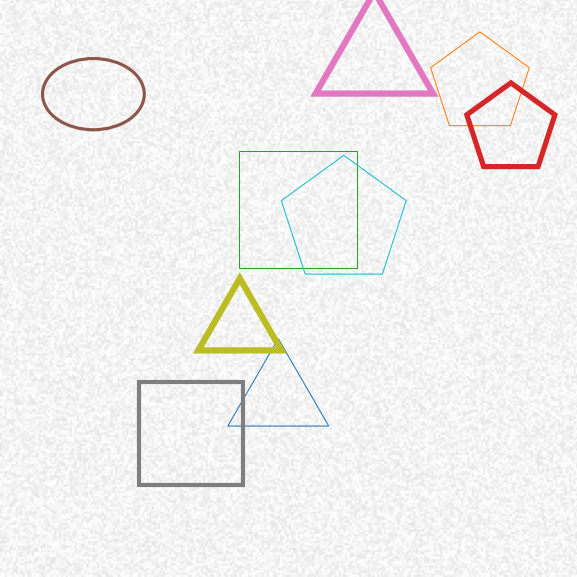[{"shape": "triangle", "thickness": 0.5, "radius": 0.5, "center": [0.482, 0.312]}, {"shape": "pentagon", "thickness": 0.5, "radius": 0.45, "center": [0.831, 0.854]}, {"shape": "square", "thickness": 0.5, "radius": 0.51, "center": [0.516, 0.636]}, {"shape": "pentagon", "thickness": 2.5, "radius": 0.4, "center": [0.885, 0.776]}, {"shape": "oval", "thickness": 1.5, "radius": 0.44, "center": [0.162, 0.836]}, {"shape": "triangle", "thickness": 3, "radius": 0.59, "center": [0.648, 0.896]}, {"shape": "square", "thickness": 2, "radius": 0.45, "center": [0.331, 0.248]}, {"shape": "triangle", "thickness": 3, "radius": 0.42, "center": [0.415, 0.434]}, {"shape": "pentagon", "thickness": 0.5, "radius": 0.57, "center": [0.595, 0.617]}]